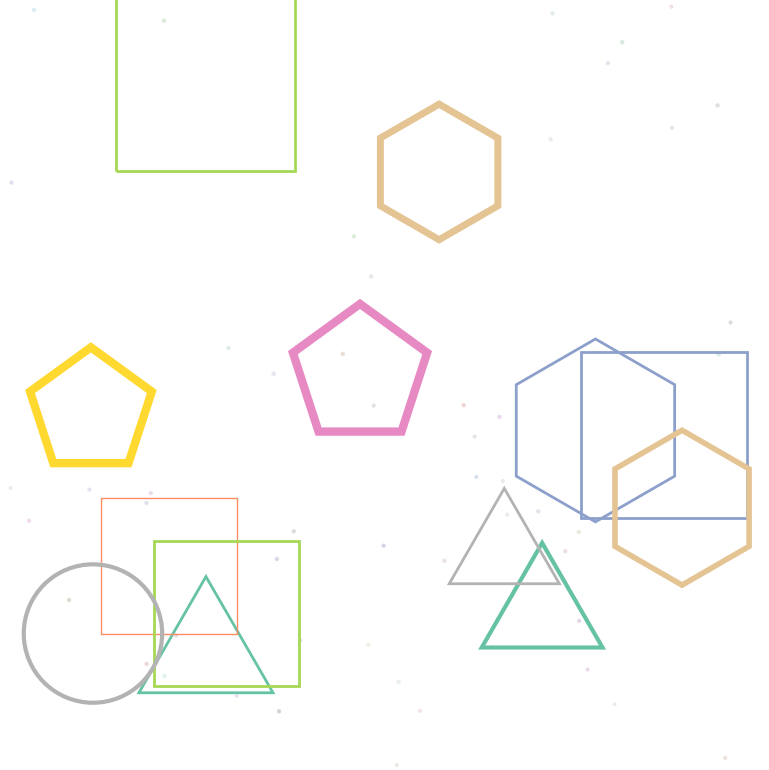[{"shape": "triangle", "thickness": 1, "radius": 0.5, "center": [0.267, 0.151]}, {"shape": "triangle", "thickness": 1.5, "radius": 0.45, "center": [0.704, 0.204]}, {"shape": "square", "thickness": 0.5, "radius": 0.44, "center": [0.219, 0.265]}, {"shape": "square", "thickness": 1, "radius": 0.54, "center": [0.862, 0.435]}, {"shape": "hexagon", "thickness": 1, "radius": 0.59, "center": [0.773, 0.441]}, {"shape": "pentagon", "thickness": 3, "radius": 0.46, "center": [0.468, 0.514]}, {"shape": "square", "thickness": 1, "radius": 0.47, "center": [0.294, 0.203]}, {"shape": "square", "thickness": 1, "radius": 0.58, "center": [0.267, 0.895]}, {"shape": "pentagon", "thickness": 3, "radius": 0.42, "center": [0.118, 0.466]}, {"shape": "hexagon", "thickness": 2, "radius": 0.5, "center": [0.886, 0.341]}, {"shape": "hexagon", "thickness": 2.5, "radius": 0.44, "center": [0.57, 0.777]}, {"shape": "triangle", "thickness": 1, "radius": 0.41, "center": [0.655, 0.283]}, {"shape": "circle", "thickness": 1.5, "radius": 0.45, "center": [0.121, 0.177]}]